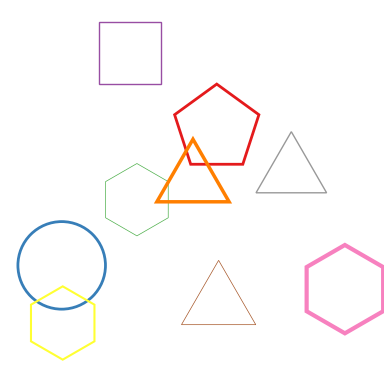[{"shape": "pentagon", "thickness": 2, "radius": 0.58, "center": [0.563, 0.666]}, {"shape": "circle", "thickness": 2, "radius": 0.57, "center": [0.16, 0.311]}, {"shape": "hexagon", "thickness": 0.5, "radius": 0.47, "center": [0.356, 0.481]}, {"shape": "square", "thickness": 1, "radius": 0.41, "center": [0.338, 0.863]}, {"shape": "triangle", "thickness": 2.5, "radius": 0.54, "center": [0.501, 0.53]}, {"shape": "hexagon", "thickness": 1.5, "radius": 0.48, "center": [0.163, 0.161]}, {"shape": "triangle", "thickness": 0.5, "radius": 0.56, "center": [0.568, 0.212]}, {"shape": "hexagon", "thickness": 3, "radius": 0.57, "center": [0.896, 0.249]}, {"shape": "triangle", "thickness": 1, "radius": 0.53, "center": [0.757, 0.552]}]